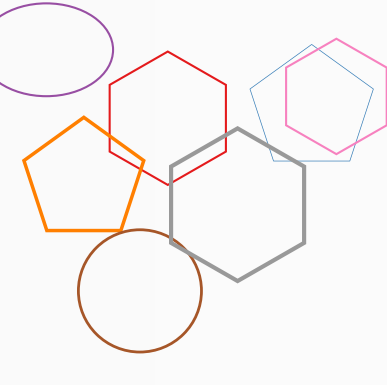[{"shape": "hexagon", "thickness": 1.5, "radius": 0.87, "center": [0.433, 0.693]}, {"shape": "pentagon", "thickness": 0.5, "radius": 0.84, "center": [0.804, 0.717]}, {"shape": "oval", "thickness": 1.5, "radius": 0.86, "center": [0.12, 0.871]}, {"shape": "pentagon", "thickness": 2.5, "radius": 0.81, "center": [0.216, 0.533]}, {"shape": "circle", "thickness": 2, "radius": 0.79, "center": [0.361, 0.244]}, {"shape": "hexagon", "thickness": 1.5, "radius": 0.75, "center": [0.868, 0.75]}, {"shape": "hexagon", "thickness": 3, "radius": 0.99, "center": [0.613, 0.468]}]